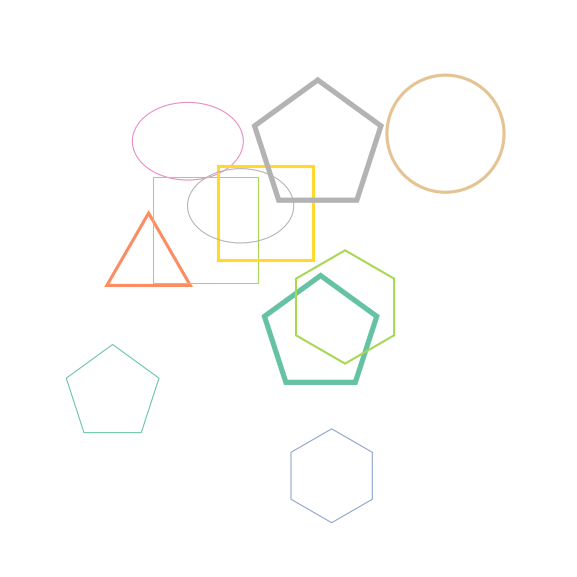[{"shape": "pentagon", "thickness": 0.5, "radius": 0.42, "center": [0.195, 0.318]}, {"shape": "pentagon", "thickness": 2.5, "radius": 0.51, "center": [0.555, 0.42]}, {"shape": "triangle", "thickness": 1.5, "radius": 0.42, "center": [0.257, 0.547]}, {"shape": "hexagon", "thickness": 0.5, "radius": 0.41, "center": [0.574, 0.175]}, {"shape": "oval", "thickness": 0.5, "radius": 0.48, "center": [0.325, 0.755]}, {"shape": "hexagon", "thickness": 1, "radius": 0.49, "center": [0.598, 0.468]}, {"shape": "square", "thickness": 0.5, "radius": 0.46, "center": [0.356, 0.6]}, {"shape": "square", "thickness": 1.5, "radius": 0.41, "center": [0.459, 0.63]}, {"shape": "circle", "thickness": 1.5, "radius": 0.51, "center": [0.771, 0.768]}, {"shape": "pentagon", "thickness": 2.5, "radius": 0.58, "center": [0.55, 0.746]}, {"shape": "oval", "thickness": 0.5, "radius": 0.46, "center": [0.417, 0.643]}]